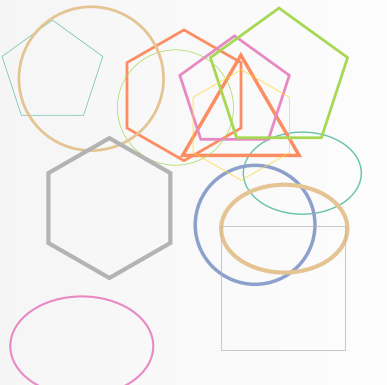[{"shape": "oval", "thickness": 1, "radius": 0.76, "center": [0.78, 0.55]}, {"shape": "pentagon", "thickness": 0.5, "radius": 0.68, "center": [0.135, 0.811]}, {"shape": "hexagon", "thickness": 2, "radius": 0.85, "center": [0.475, 0.752]}, {"shape": "triangle", "thickness": 2.5, "radius": 0.87, "center": [0.622, 0.683]}, {"shape": "circle", "thickness": 2.5, "radius": 0.77, "center": [0.658, 0.416]}, {"shape": "pentagon", "thickness": 2, "radius": 0.74, "center": [0.605, 0.758]}, {"shape": "oval", "thickness": 1.5, "radius": 0.92, "center": [0.211, 0.101]}, {"shape": "pentagon", "thickness": 2, "radius": 0.93, "center": [0.72, 0.793]}, {"shape": "circle", "thickness": 0.5, "radius": 0.75, "center": [0.453, 0.721]}, {"shape": "hexagon", "thickness": 0.5, "radius": 0.72, "center": [0.623, 0.675]}, {"shape": "circle", "thickness": 2, "radius": 0.93, "center": [0.235, 0.796]}, {"shape": "oval", "thickness": 3, "radius": 0.81, "center": [0.734, 0.406]}, {"shape": "hexagon", "thickness": 3, "radius": 0.91, "center": [0.282, 0.46]}, {"shape": "square", "thickness": 0.5, "radius": 0.8, "center": [0.731, 0.251]}]